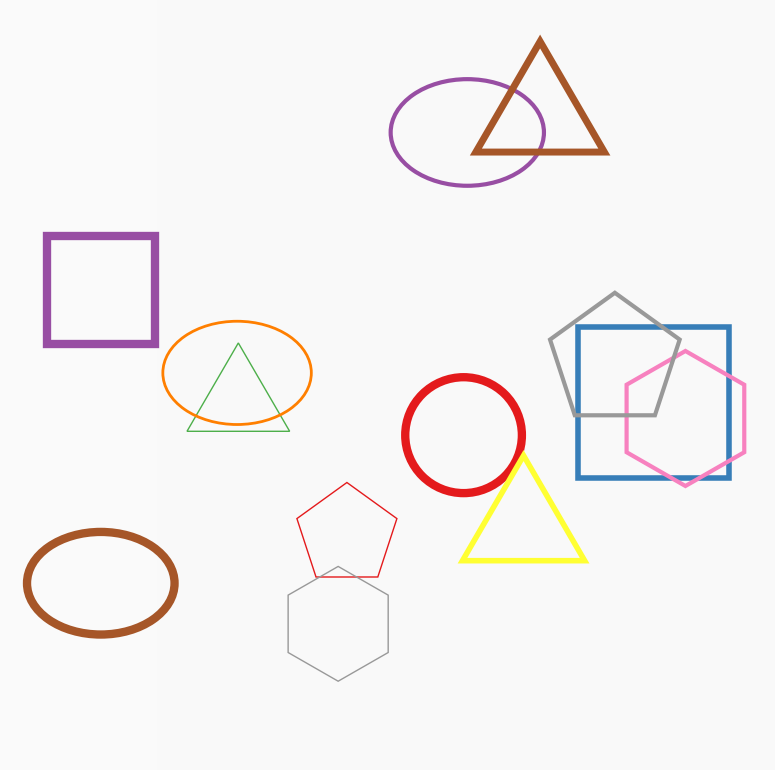[{"shape": "circle", "thickness": 3, "radius": 0.38, "center": [0.598, 0.435]}, {"shape": "pentagon", "thickness": 0.5, "radius": 0.34, "center": [0.448, 0.306]}, {"shape": "square", "thickness": 2, "radius": 0.49, "center": [0.843, 0.478]}, {"shape": "triangle", "thickness": 0.5, "radius": 0.38, "center": [0.308, 0.478]}, {"shape": "square", "thickness": 3, "radius": 0.35, "center": [0.131, 0.624]}, {"shape": "oval", "thickness": 1.5, "radius": 0.49, "center": [0.603, 0.828]}, {"shape": "oval", "thickness": 1, "radius": 0.48, "center": [0.306, 0.516]}, {"shape": "triangle", "thickness": 2, "radius": 0.46, "center": [0.676, 0.317]}, {"shape": "oval", "thickness": 3, "radius": 0.48, "center": [0.13, 0.243]}, {"shape": "triangle", "thickness": 2.5, "radius": 0.48, "center": [0.697, 0.85]}, {"shape": "hexagon", "thickness": 1.5, "radius": 0.44, "center": [0.884, 0.457]}, {"shape": "hexagon", "thickness": 0.5, "radius": 0.37, "center": [0.436, 0.19]}, {"shape": "pentagon", "thickness": 1.5, "radius": 0.44, "center": [0.793, 0.532]}]